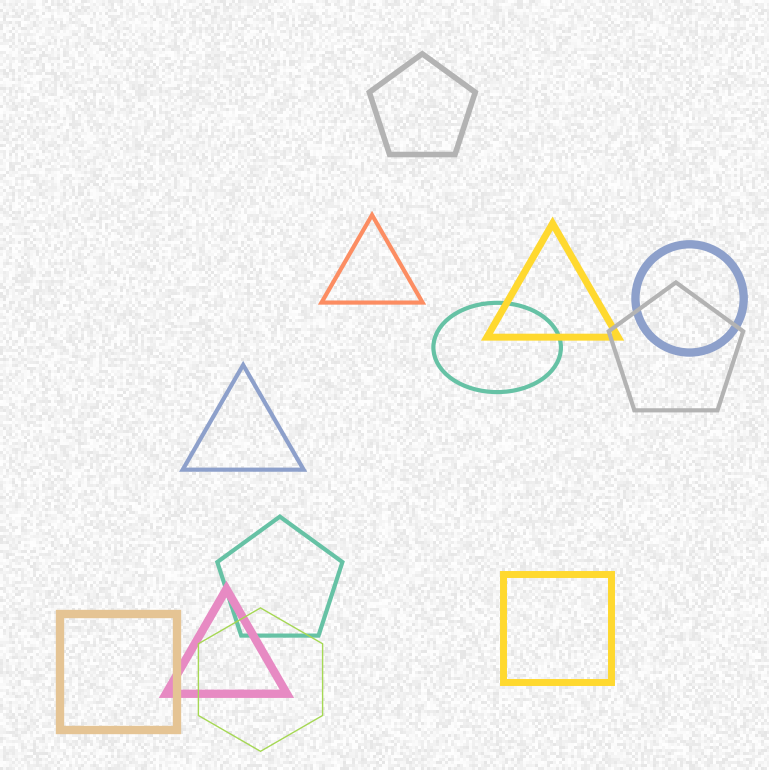[{"shape": "pentagon", "thickness": 1.5, "radius": 0.43, "center": [0.363, 0.244]}, {"shape": "oval", "thickness": 1.5, "radius": 0.41, "center": [0.646, 0.549]}, {"shape": "triangle", "thickness": 1.5, "radius": 0.38, "center": [0.483, 0.645]}, {"shape": "triangle", "thickness": 1.5, "radius": 0.45, "center": [0.316, 0.435]}, {"shape": "circle", "thickness": 3, "radius": 0.35, "center": [0.896, 0.612]}, {"shape": "triangle", "thickness": 3, "radius": 0.45, "center": [0.294, 0.144]}, {"shape": "hexagon", "thickness": 0.5, "radius": 0.47, "center": [0.338, 0.117]}, {"shape": "square", "thickness": 2.5, "radius": 0.35, "center": [0.723, 0.184]}, {"shape": "triangle", "thickness": 2.5, "radius": 0.49, "center": [0.718, 0.611]}, {"shape": "square", "thickness": 3, "radius": 0.38, "center": [0.154, 0.127]}, {"shape": "pentagon", "thickness": 1.5, "radius": 0.46, "center": [0.878, 0.541]}, {"shape": "pentagon", "thickness": 2, "radius": 0.36, "center": [0.548, 0.858]}]